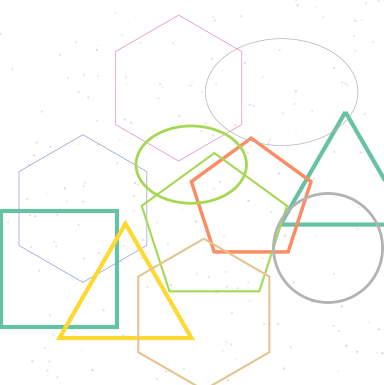[{"shape": "square", "thickness": 3, "radius": 0.75, "center": [0.154, 0.301]}, {"shape": "triangle", "thickness": 3, "radius": 0.97, "center": [0.897, 0.514]}, {"shape": "pentagon", "thickness": 2.5, "radius": 0.82, "center": [0.652, 0.478]}, {"shape": "hexagon", "thickness": 0.5, "radius": 0.96, "center": [0.215, 0.458]}, {"shape": "hexagon", "thickness": 0.5, "radius": 0.95, "center": [0.464, 0.771]}, {"shape": "pentagon", "thickness": 1.5, "radius": 0.99, "center": [0.557, 0.404]}, {"shape": "oval", "thickness": 2, "radius": 0.72, "center": [0.497, 0.572]}, {"shape": "triangle", "thickness": 3, "radius": 0.99, "center": [0.326, 0.221]}, {"shape": "hexagon", "thickness": 1.5, "radius": 0.98, "center": [0.529, 0.183]}, {"shape": "circle", "thickness": 2, "radius": 0.71, "center": [0.852, 0.356]}, {"shape": "oval", "thickness": 0.5, "radius": 0.99, "center": [0.732, 0.761]}]